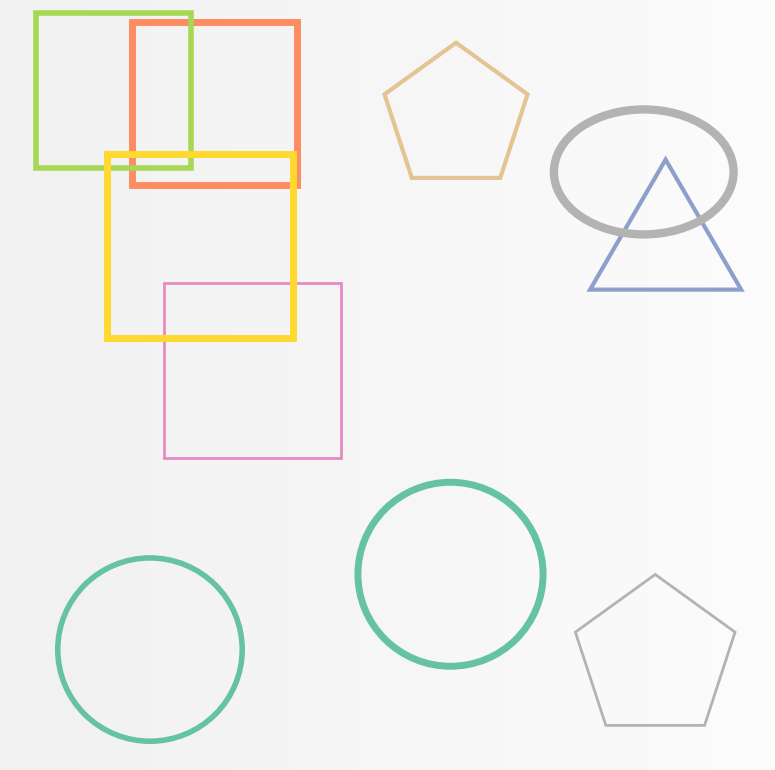[{"shape": "circle", "thickness": 2, "radius": 0.6, "center": [0.194, 0.156]}, {"shape": "circle", "thickness": 2.5, "radius": 0.6, "center": [0.581, 0.254]}, {"shape": "square", "thickness": 2.5, "radius": 0.53, "center": [0.277, 0.866]}, {"shape": "triangle", "thickness": 1.5, "radius": 0.56, "center": [0.859, 0.68]}, {"shape": "square", "thickness": 1, "radius": 0.57, "center": [0.326, 0.519]}, {"shape": "square", "thickness": 2, "radius": 0.5, "center": [0.146, 0.882]}, {"shape": "square", "thickness": 2.5, "radius": 0.6, "center": [0.258, 0.681]}, {"shape": "pentagon", "thickness": 1.5, "radius": 0.49, "center": [0.588, 0.847]}, {"shape": "oval", "thickness": 3, "radius": 0.58, "center": [0.831, 0.777]}, {"shape": "pentagon", "thickness": 1, "radius": 0.54, "center": [0.845, 0.146]}]